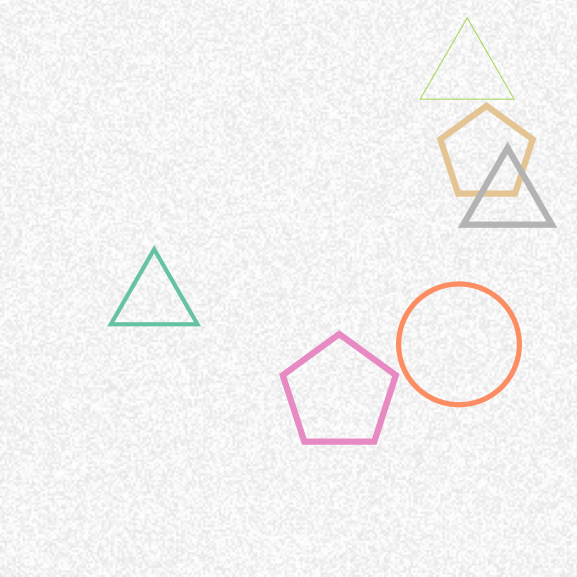[{"shape": "triangle", "thickness": 2, "radius": 0.43, "center": [0.267, 0.481]}, {"shape": "circle", "thickness": 2.5, "radius": 0.52, "center": [0.795, 0.403]}, {"shape": "pentagon", "thickness": 3, "radius": 0.51, "center": [0.588, 0.318]}, {"shape": "triangle", "thickness": 0.5, "radius": 0.47, "center": [0.809, 0.874]}, {"shape": "pentagon", "thickness": 3, "radius": 0.42, "center": [0.842, 0.732]}, {"shape": "triangle", "thickness": 3, "radius": 0.44, "center": [0.879, 0.654]}]